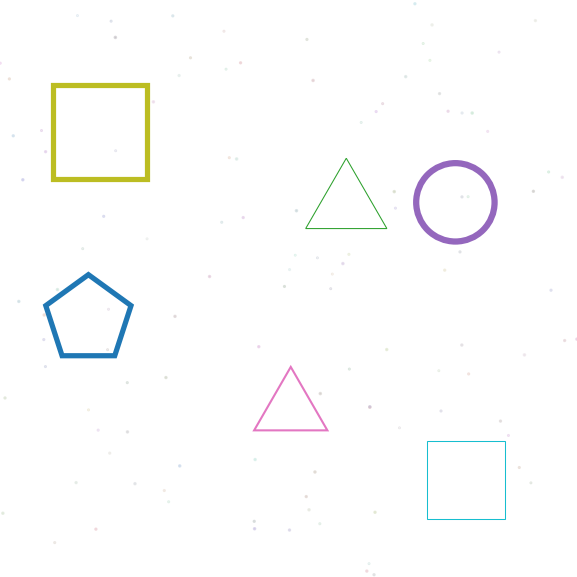[{"shape": "pentagon", "thickness": 2.5, "radius": 0.39, "center": [0.153, 0.446]}, {"shape": "triangle", "thickness": 0.5, "radius": 0.41, "center": [0.6, 0.644]}, {"shape": "circle", "thickness": 3, "radius": 0.34, "center": [0.789, 0.649]}, {"shape": "triangle", "thickness": 1, "radius": 0.37, "center": [0.503, 0.291]}, {"shape": "square", "thickness": 2.5, "radius": 0.41, "center": [0.173, 0.77]}, {"shape": "square", "thickness": 0.5, "radius": 0.34, "center": [0.806, 0.169]}]